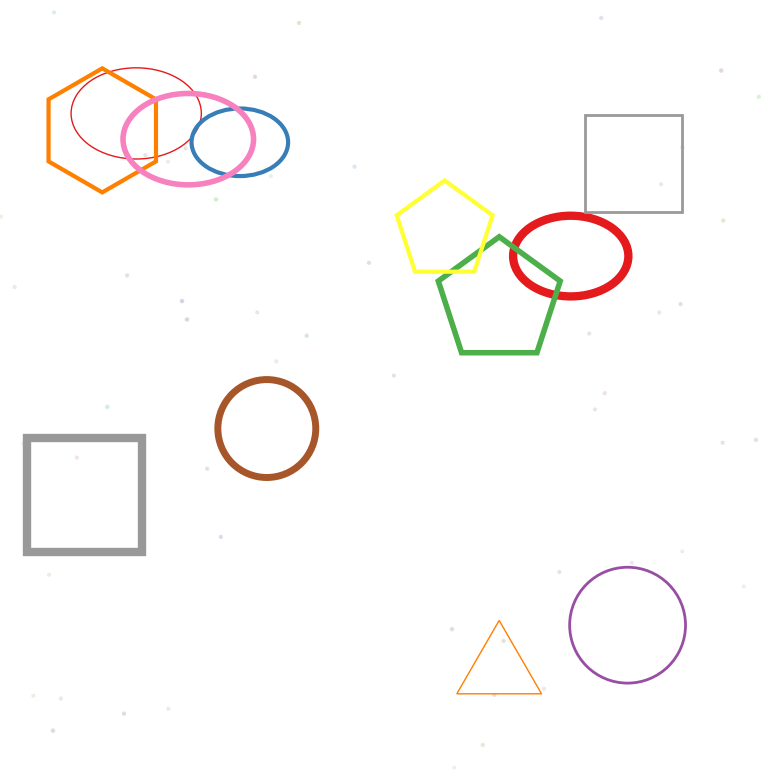[{"shape": "oval", "thickness": 3, "radius": 0.37, "center": [0.741, 0.667]}, {"shape": "oval", "thickness": 0.5, "radius": 0.42, "center": [0.177, 0.853]}, {"shape": "oval", "thickness": 1.5, "radius": 0.31, "center": [0.311, 0.815]}, {"shape": "pentagon", "thickness": 2, "radius": 0.42, "center": [0.648, 0.609]}, {"shape": "circle", "thickness": 1, "radius": 0.38, "center": [0.815, 0.188]}, {"shape": "triangle", "thickness": 0.5, "radius": 0.32, "center": [0.648, 0.131]}, {"shape": "hexagon", "thickness": 1.5, "radius": 0.4, "center": [0.133, 0.831]}, {"shape": "pentagon", "thickness": 1.5, "radius": 0.33, "center": [0.577, 0.7]}, {"shape": "circle", "thickness": 2.5, "radius": 0.32, "center": [0.346, 0.443]}, {"shape": "oval", "thickness": 2, "radius": 0.42, "center": [0.245, 0.819]}, {"shape": "square", "thickness": 1, "radius": 0.31, "center": [0.822, 0.788]}, {"shape": "square", "thickness": 3, "radius": 0.37, "center": [0.109, 0.357]}]